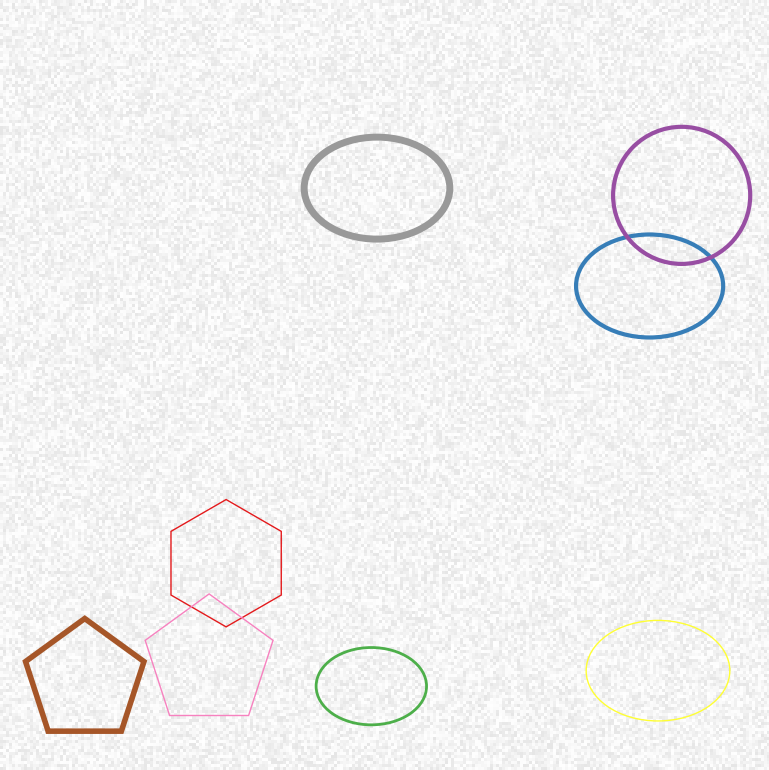[{"shape": "hexagon", "thickness": 0.5, "radius": 0.41, "center": [0.294, 0.269]}, {"shape": "oval", "thickness": 1.5, "radius": 0.48, "center": [0.844, 0.629]}, {"shape": "oval", "thickness": 1, "radius": 0.36, "center": [0.482, 0.109]}, {"shape": "circle", "thickness": 1.5, "radius": 0.45, "center": [0.885, 0.746]}, {"shape": "oval", "thickness": 0.5, "radius": 0.47, "center": [0.855, 0.129]}, {"shape": "pentagon", "thickness": 2, "radius": 0.4, "center": [0.11, 0.116]}, {"shape": "pentagon", "thickness": 0.5, "radius": 0.44, "center": [0.272, 0.141]}, {"shape": "oval", "thickness": 2.5, "radius": 0.47, "center": [0.49, 0.756]}]